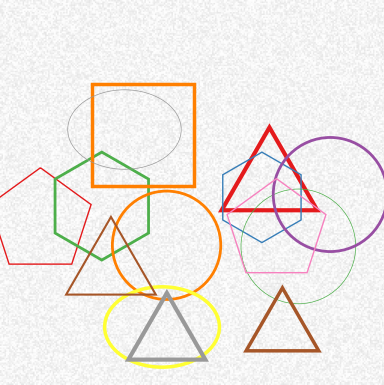[{"shape": "pentagon", "thickness": 1, "radius": 0.69, "center": [0.105, 0.426]}, {"shape": "triangle", "thickness": 3, "radius": 0.72, "center": [0.7, 0.526]}, {"shape": "hexagon", "thickness": 1, "radius": 0.59, "center": [0.68, 0.487]}, {"shape": "circle", "thickness": 0.5, "radius": 0.74, "center": [0.775, 0.36]}, {"shape": "hexagon", "thickness": 2, "radius": 0.7, "center": [0.264, 0.465]}, {"shape": "circle", "thickness": 2, "radius": 0.74, "center": [0.858, 0.495]}, {"shape": "square", "thickness": 2.5, "radius": 0.66, "center": [0.372, 0.65]}, {"shape": "circle", "thickness": 2, "radius": 0.7, "center": [0.433, 0.363]}, {"shape": "oval", "thickness": 2.5, "radius": 0.75, "center": [0.421, 0.151]}, {"shape": "triangle", "thickness": 1.5, "radius": 0.67, "center": [0.288, 0.302]}, {"shape": "triangle", "thickness": 2.5, "radius": 0.54, "center": [0.734, 0.143]}, {"shape": "pentagon", "thickness": 1, "radius": 0.67, "center": [0.718, 0.401]}, {"shape": "triangle", "thickness": 3, "radius": 0.58, "center": [0.433, 0.124]}, {"shape": "oval", "thickness": 0.5, "radius": 0.74, "center": [0.323, 0.664]}]